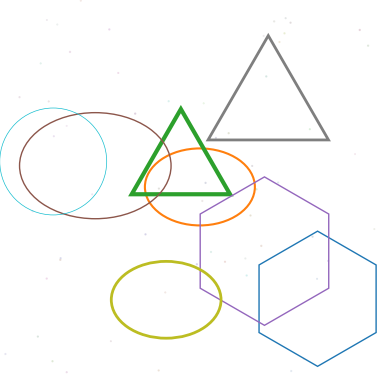[{"shape": "hexagon", "thickness": 1, "radius": 0.88, "center": [0.825, 0.224]}, {"shape": "oval", "thickness": 1.5, "radius": 0.71, "center": [0.519, 0.514]}, {"shape": "triangle", "thickness": 3, "radius": 0.74, "center": [0.47, 0.569]}, {"shape": "hexagon", "thickness": 1, "radius": 0.96, "center": [0.687, 0.348]}, {"shape": "oval", "thickness": 1, "radius": 0.98, "center": [0.248, 0.57]}, {"shape": "triangle", "thickness": 2, "radius": 0.9, "center": [0.697, 0.727]}, {"shape": "oval", "thickness": 2, "radius": 0.71, "center": [0.432, 0.221]}, {"shape": "circle", "thickness": 0.5, "radius": 0.69, "center": [0.138, 0.581]}]